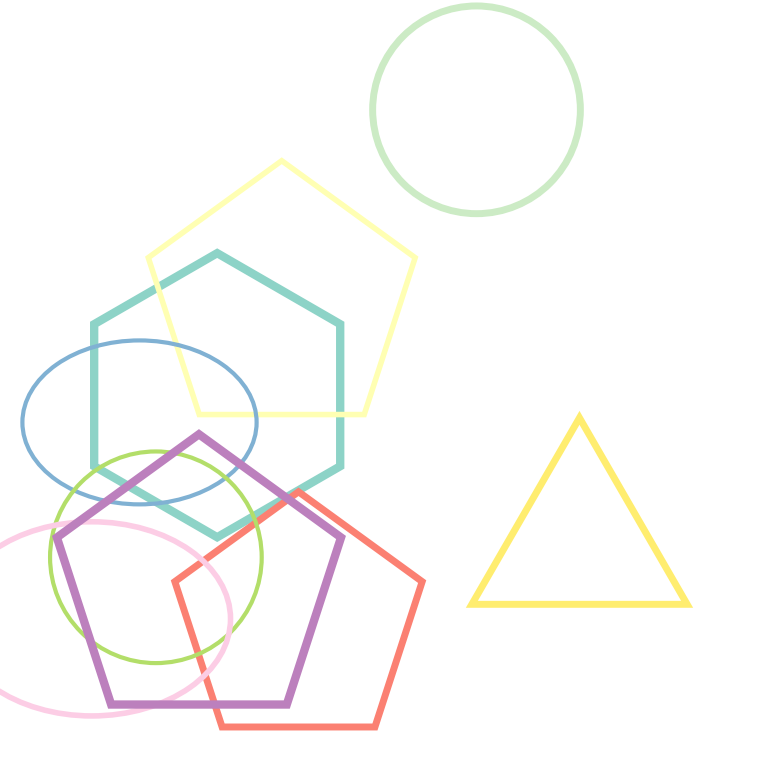[{"shape": "hexagon", "thickness": 3, "radius": 0.92, "center": [0.282, 0.487]}, {"shape": "pentagon", "thickness": 2, "radius": 0.91, "center": [0.366, 0.609]}, {"shape": "pentagon", "thickness": 2.5, "radius": 0.84, "center": [0.388, 0.192]}, {"shape": "oval", "thickness": 1.5, "radius": 0.76, "center": [0.181, 0.451]}, {"shape": "circle", "thickness": 1.5, "radius": 0.69, "center": [0.202, 0.276]}, {"shape": "oval", "thickness": 2, "radius": 0.9, "center": [0.119, 0.196]}, {"shape": "pentagon", "thickness": 3, "radius": 0.97, "center": [0.258, 0.242]}, {"shape": "circle", "thickness": 2.5, "radius": 0.67, "center": [0.619, 0.857]}, {"shape": "triangle", "thickness": 2.5, "radius": 0.81, "center": [0.753, 0.296]}]